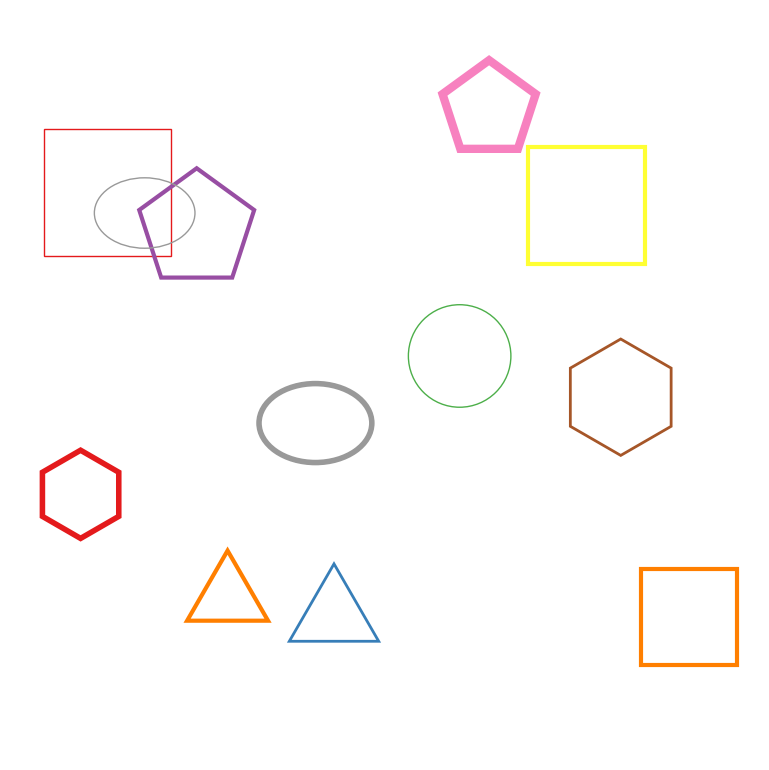[{"shape": "hexagon", "thickness": 2, "radius": 0.29, "center": [0.105, 0.358]}, {"shape": "square", "thickness": 0.5, "radius": 0.41, "center": [0.139, 0.75]}, {"shape": "triangle", "thickness": 1, "radius": 0.34, "center": [0.434, 0.201]}, {"shape": "circle", "thickness": 0.5, "radius": 0.33, "center": [0.597, 0.538]}, {"shape": "pentagon", "thickness": 1.5, "radius": 0.39, "center": [0.255, 0.703]}, {"shape": "square", "thickness": 1.5, "radius": 0.31, "center": [0.894, 0.199]}, {"shape": "triangle", "thickness": 1.5, "radius": 0.3, "center": [0.296, 0.224]}, {"shape": "square", "thickness": 1.5, "radius": 0.38, "center": [0.762, 0.733]}, {"shape": "hexagon", "thickness": 1, "radius": 0.38, "center": [0.806, 0.484]}, {"shape": "pentagon", "thickness": 3, "radius": 0.32, "center": [0.635, 0.858]}, {"shape": "oval", "thickness": 2, "radius": 0.37, "center": [0.41, 0.451]}, {"shape": "oval", "thickness": 0.5, "radius": 0.33, "center": [0.188, 0.723]}]